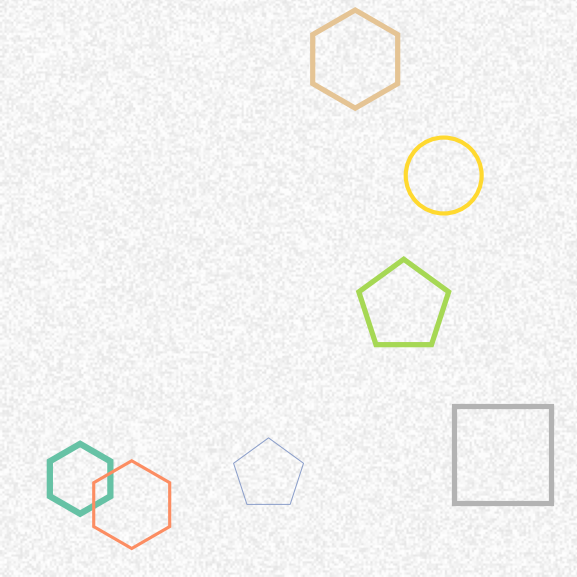[{"shape": "hexagon", "thickness": 3, "radius": 0.3, "center": [0.139, 0.17]}, {"shape": "hexagon", "thickness": 1.5, "radius": 0.38, "center": [0.228, 0.125]}, {"shape": "pentagon", "thickness": 0.5, "radius": 0.32, "center": [0.465, 0.177]}, {"shape": "pentagon", "thickness": 2.5, "radius": 0.41, "center": [0.699, 0.468]}, {"shape": "circle", "thickness": 2, "radius": 0.33, "center": [0.768, 0.695]}, {"shape": "hexagon", "thickness": 2.5, "radius": 0.42, "center": [0.615, 0.897]}, {"shape": "square", "thickness": 2.5, "radius": 0.42, "center": [0.87, 0.212]}]